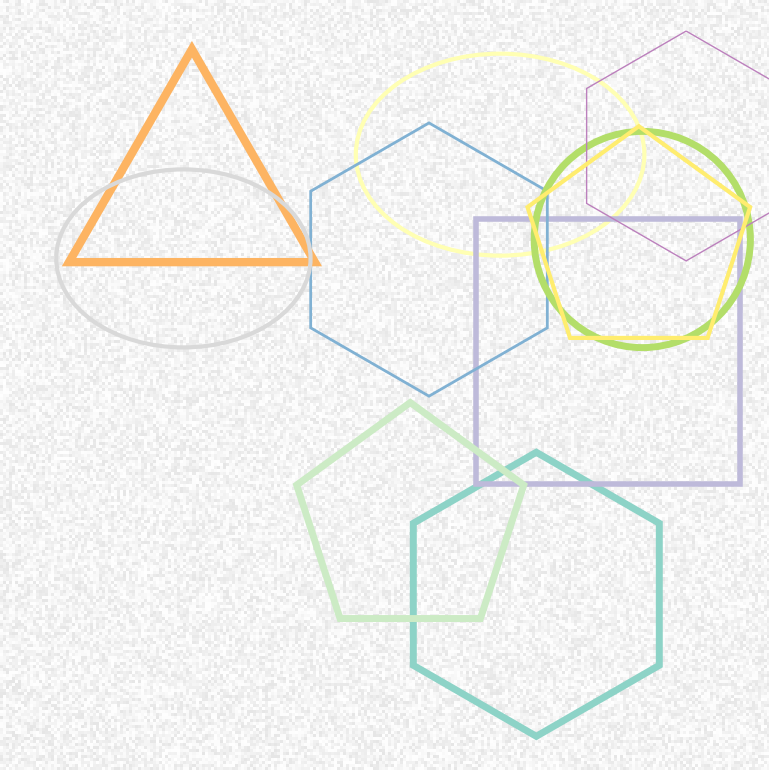[{"shape": "hexagon", "thickness": 2.5, "radius": 0.92, "center": [0.697, 0.228]}, {"shape": "oval", "thickness": 1.5, "radius": 0.94, "center": [0.649, 0.799]}, {"shape": "square", "thickness": 2, "radius": 0.86, "center": [0.79, 0.543]}, {"shape": "hexagon", "thickness": 1, "radius": 0.89, "center": [0.557, 0.663]}, {"shape": "triangle", "thickness": 3, "radius": 0.92, "center": [0.249, 0.752]}, {"shape": "circle", "thickness": 2.5, "radius": 0.7, "center": [0.834, 0.689]}, {"shape": "oval", "thickness": 1.5, "radius": 0.83, "center": [0.238, 0.664]}, {"shape": "hexagon", "thickness": 0.5, "radius": 0.75, "center": [0.891, 0.81]}, {"shape": "pentagon", "thickness": 2.5, "radius": 0.78, "center": [0.533, 0.322]}, {"shape": "pentagon", "thickness": 1.5, "radius": 0.76, "center": [0.83, 0.684]}]